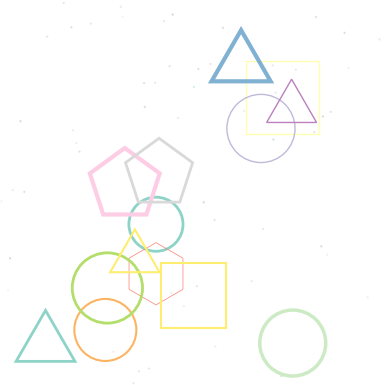[{"shape": "circle", "thickness": 2, "radius": 0.35, "center": [0.405, 0.418]}, {"shape": "triangle", "thickness": 2, "radius": 0.44, "center": [0.118, 0.106]}, {"shape": "square", "thickness": 1, "radius": 0.48, "center": [0.734, 0.746]}, {"shape": "circle", "thickness": 1, "radius": 0.44, "center": [0.678, 0.666]}, {"shape": "hexagon", "thickness": 0.5, "radius": 0.4, "center": [0.405, 0.289]}, {"shape": "triangle", "thickness": 3, "radius": 0.44, "center": [0.626, 0.833]}, {"shape": "circle", "thickness": 1.5, "radius": 0.4, "center": [0.274, 0.143]}, {"shape": "circle", "thickness": 2, "radius": 0.46, "center": [0.279, 0.252]}, {"shape": "pentagon", "thickness": 3, "radius": 0.48, "center": [0.324, 0.52]}, {"shape": "pentagon", "thickness": 2, "radius": 0.46, "center": [0.413, 0.549]}, {"shape": "triangle", "thickness": 1, "radius": 0.37, "center": [0.757, 0.719]}, {"shape": "circle", "thickness": 2.5, "radius": 0.43, "center": [0.76, 0.109]}, {"shape": "triangle", "thickness": 1.5, "radius": 0.37, "center": [0.35, 0.33]}, {"shape": "square", "thickness": 1.5, "radius": 0.42, "center": [0.501, 0.233]}]